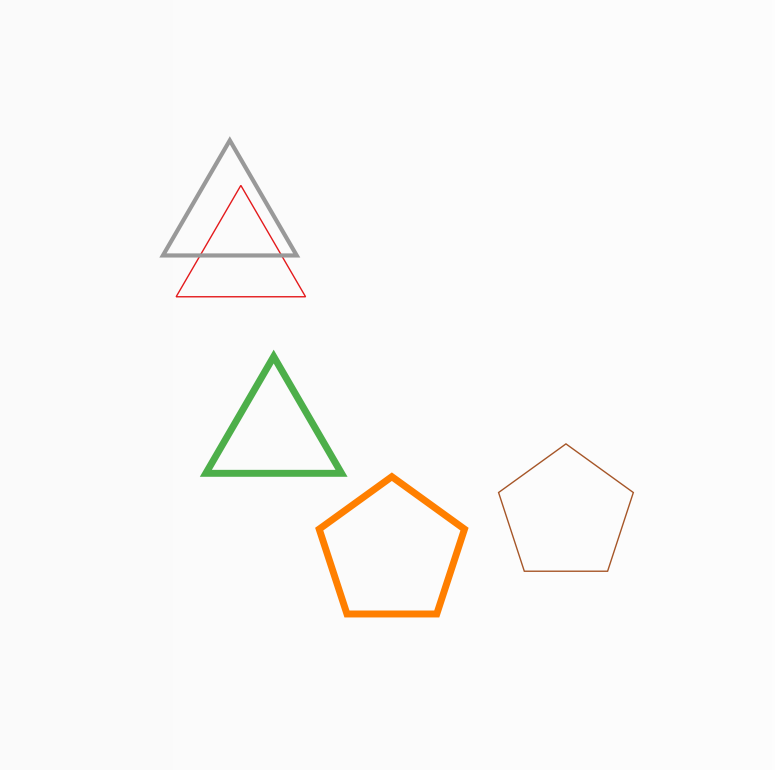[{"shape": "triangle", "thickness": 0.5, "radius": 0.48, "center": [0.311, 0.663]}, {"shape": "triangle", "thickness": 2.5, "radius": 0.51, "center": [0.353, 0.436]}, {"shape": "pentagon", "thickness": 2.5, "radius": 0.49, "center": [0.506, 0.282]}, {"shape": "pentagon", "thickness": 0.5, "radius": 0.46, "center": [0.73, 0.332]}, {"shape": "triangle", "thickness": 1.5, "radius": 0.5, "center": [0.297, 0.718]}]